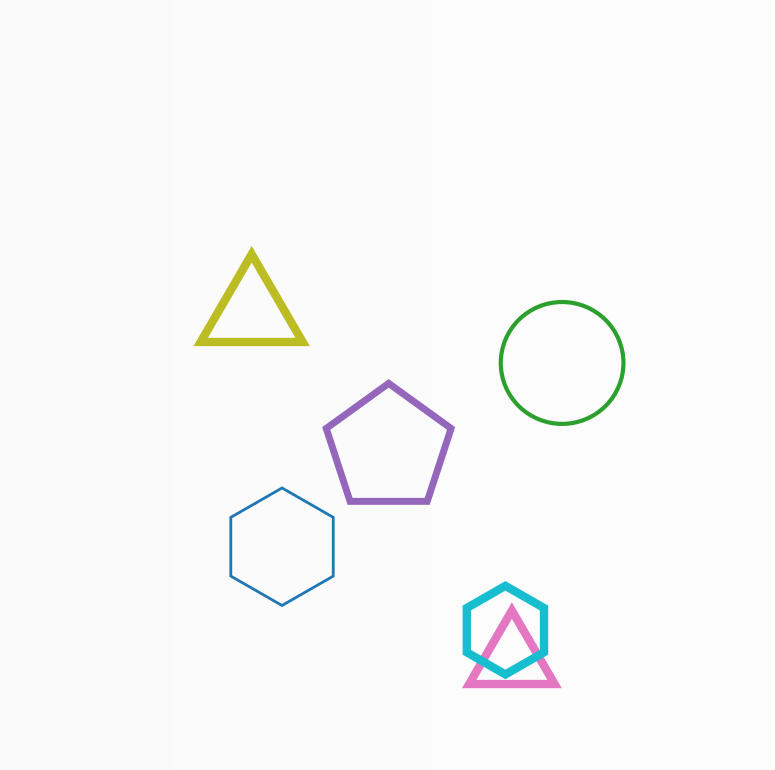[{"shape": "hexagon", "thickness": 1, "radius": 0.38, "center": [0.364, 0.29]}, {"shape": "circle", "thickness": 1.5, "radius": 0.4, "center": [0.725, 0.529]}, {"shape": "pentagon", "thickness": 2.5, "radius": 0.42, "center": [0.502, 0.417]}, {"shape": "triangle", "thickness": 3, "radius": 0.32, "center": [0.661, 0.143]}, {"shape": "triangle", "thickness": 3, "radius": 0.38, "center": [0.325, 0.594]}, {"shape": "hexagon", "thickness": 3, "radius": 0.29, "center": [0.652, 0.182]}]